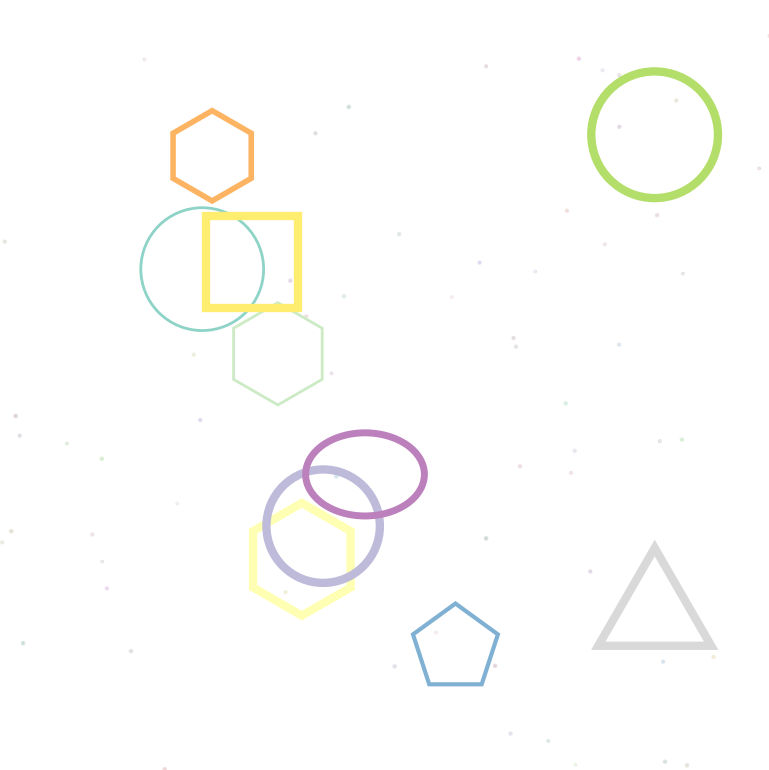[{"shape": "circle", "thickness": 1, "radius": 0.4, "center": [0.263, 0.65]}, {"shape": "hexagon", "thickness": 3, "radius": 0.37, "center": [0.392, 0.274]}, {"shape": "circle", "thickness": 3, "radius": 0.37, "center": [0.42, 0.317]}, {"shape": "pentagon", "thickness": 1.5, "radius": 0.29, "center": [0.591, 0.158]}, {"shape": "hexagon", "thickness": 2, "radius": 0.29, "center": [0.276, 0.798]}, {"shape": "circle", "thickness": 3, "radius": 0.41, "center": [0.85, 0.825]}, {"shape": "triangle", "thickness": 3, "radius": 0.42, "center": [0.85, 0.204]}, {"shape": "oval", "thickness": 2.5, "radius": 0.39, "center": [0.474, 0.384]}, {"shape": "hexagon", "thickness": 1, "radius": 0.33, "center": [0.361, 0.541]}, {"shape": "square", "thickness": 3, "radius": 0.3, "center": [0.327, 0.659]}]